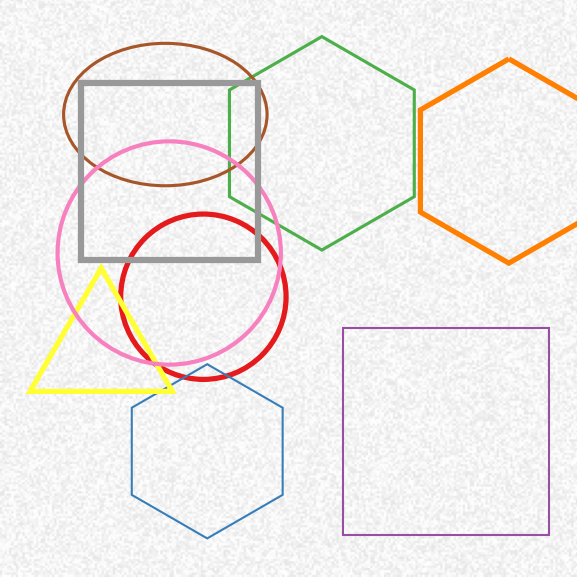[{"shape": "circle", "thickness": 2.5, "radius": 0.72, "center": [0.352, 0.485]}, {"shape": "hexagon", "thickness": 1, "radius": 0.75, "center": [0.359, 0.218]}, {"shape": "hexagon", "thickness": 1.5, "radius": 0.92, "center": [0.557, 0.751]}, {"shape": "square", "thickness": 1, "radius": 0.89, "center": [0.772, 0.252]}, {"shape": "hexagon", "thickness": 2.5, "radius": 0.88, "center": [0.881, 0.72]}, {"shape": "triangle", "thickness": 2.5, "radius": 0.71, "center": [0.175, 0.393]}, {"shape": "oval", "thickness": 1.5, "radius": 0.88, "center": [0.286, 0.801]}, {"shape": "circle", "thickness": 2, "radius": 0.97, "center": [0.293, 0.561]}, {"shape": "square", "thickness": 3, "radius": 0.77, "center": [0.293, 0.702]}]